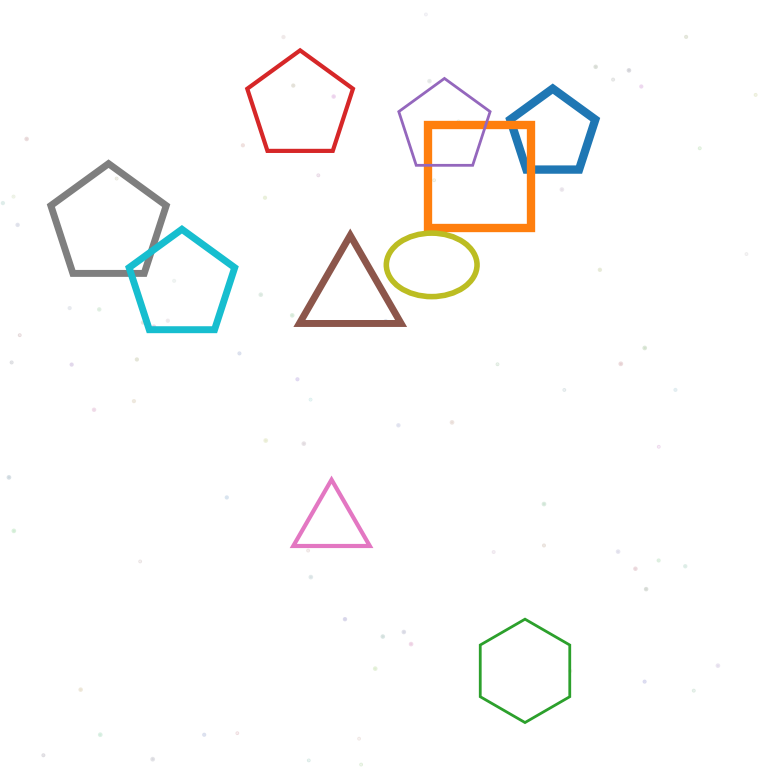[{"shape": "pentagon", "thickness": 3, "radius": 0.29, "center": [0.718, 0.827]}, {"shape": "square", "thickness": 3, "radius": 0.33, "center": [0.622, 0.771]}, {"shape": "hexagon", "thickness": 1, "radius": 0.34, "center": [0.682, 0.129]}, {"shape": "pentagon", "thickness": 1.5, "radius": 0.36, "center": [0.39, 0.862]}, {"shape": "pentagon", "thickness": 1, "radius": 0.31, "center": [0.577, 0.836]}, {"shape": "triangle", "thickness": 2.5, "radius": 0.38, "center": [0.455, 0.618]}, {"shape": "triangle", "thickness": 1.5, "radius": 0.29, "center": [0.431, 0.32]}, {"shape": "pentagon", "thickness": 2.5, "radius": 0.39, "center": [0.141, 0.709]}, {"shape": "oval", "thickness": 2, "radius": 0.29, "center": [0.561, 0.656]}, {"shape": "pentagon", "thickness": 2.5, "radius": 0.36, "center": [0.236, 0.63]}]